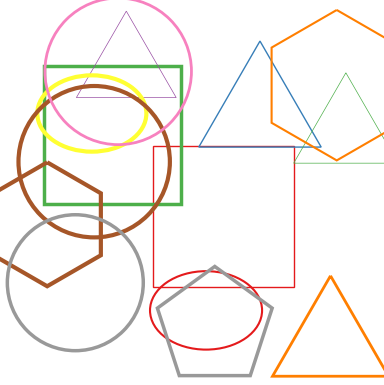[{"shape": "square", "thickness": 1, "radius": 0.92, "center": [0.581, 0.439]}, {"shape": "oval", "thickness": 1.5, "radius": 0.73, "center": [0.535, 0.194]}, {"shape": "triangle", "thickness": 1, "radius": 0.92, "center": [0.675, 0.71]}, {"shape": "square", "thickness": 2.5, "radius": 0.89, "center": [0.292, 0.649]}, {"shape": "triangle", "thickness": 0.5, "radius": 0.78, "center": [0.898, 0.654]}, {"shape": "triangle", "thickness": 0.5, "radius": 0.75, "center": [0.328, 0.821]}, {"shape": "hexagon", "thickness": 1.5, "radius": 0.98, "center": [0.875, 0.779]}, {"shape": "triangle", "thickness": 2, "radius": 0.87, "center": [0.858, 0.11]}, {"shape": "oval", "thickness": 3, "radius": 0.71, "center": [0.239, 0.705]}, {"shape": "hexagon", "thickness": 3, "radius": 0.8, "center": [0.123, 0.417]}, {"shape": "circle", "thickness": 3, "radius": 0.98, "center": [0.245, 0.58]}, {"shape": "circle", "thickness": 2, "radius": 0.95, "center": [0.307, 0.815]}, {"shape": "pentagon", "thickness": 2.5, "radius": 0.78, "center": [0.558, 0.151]}, {"shape": "circle", "thickness": 2.5, "radius": 0.88, "center": [0.196, 0.266]}]